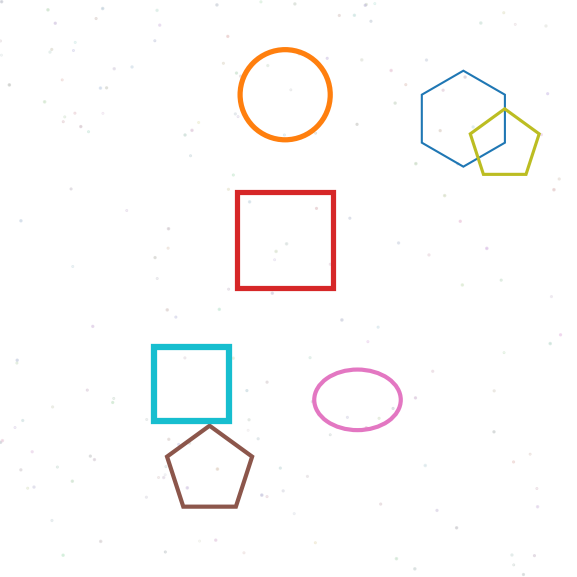[{"shape": "hexagon", "thickness": 1, "radius": 0.42, "center": [0.802, 0.794]}, {"shape": "circle", "thickness": 2.5, "radius": 0.39, "center": [0.494, 0.835]}, {"shape": "square", "thickness": 2.5, "radius": 0.42, "center": [0.494, 0.583]}, {"shape": "pentagon", "thickness": 2, "radius": 0.39, "center": [0.363, 0.184]}, {"shape": "oval", "thickness": 2, "radius": 0.37, "center": [0.619, 0.307]}, {"shape": "pentagon", "thickness": 1.5, "radius": 0.31, "center": [0.874, 0.748]}, {"shape": "square", "thickness": 3, "radius": 0.32, "center": [0.332, 0.334]}]